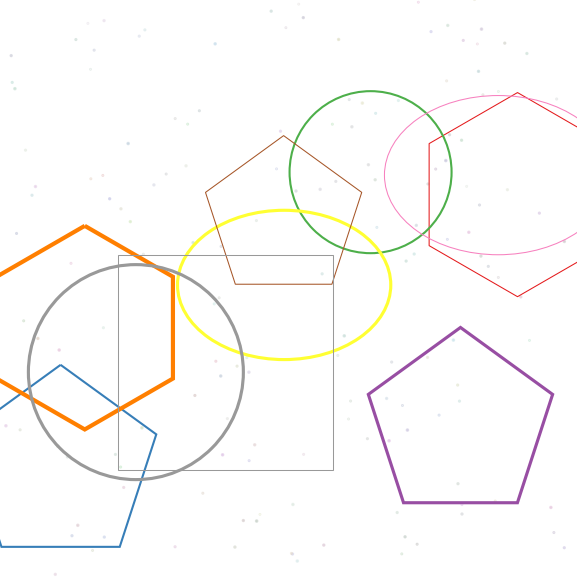[{"shape": "hexagon", "thickness": 0.5, "radius": 0.88, "center": [0.896, 0.662]}, {"shape": "pentagon", "thickness": 1, "radius": 0.87, "center": [0.105, 0.193]}, {"shape": "circle", "thickness": 1, "radius": 0.7, "center": [0.642, 0.701]}, {"shape": "pentagon", "thickness": 1.5, "radius": 0.84, "center": [0.797, 0.264]}, {"shape": "hexagon", "thickness": 2, "radius": 0.88, "center": [0.147, 0.432]}, {"shape": "oval", "thickness": 1.5, "radius": 0.92, "center": [0.492, 0.506]}, {"shape": "pentagon", "thickness": 0.5, "radius": 0.71, "center": [0.491, 0.622]}, {"shape": "oval", "thickness": 0.5, "radius": 0.98, "center": [0.863, 0.696]}, {"shape": "circle", "thickness": 1.5, "radius": 0.93, "center": [0.235, 0.355]}, {"shape": "square", "thickness": 0.5, "radius": 0.93, "center": [0.391, 0.371]}]